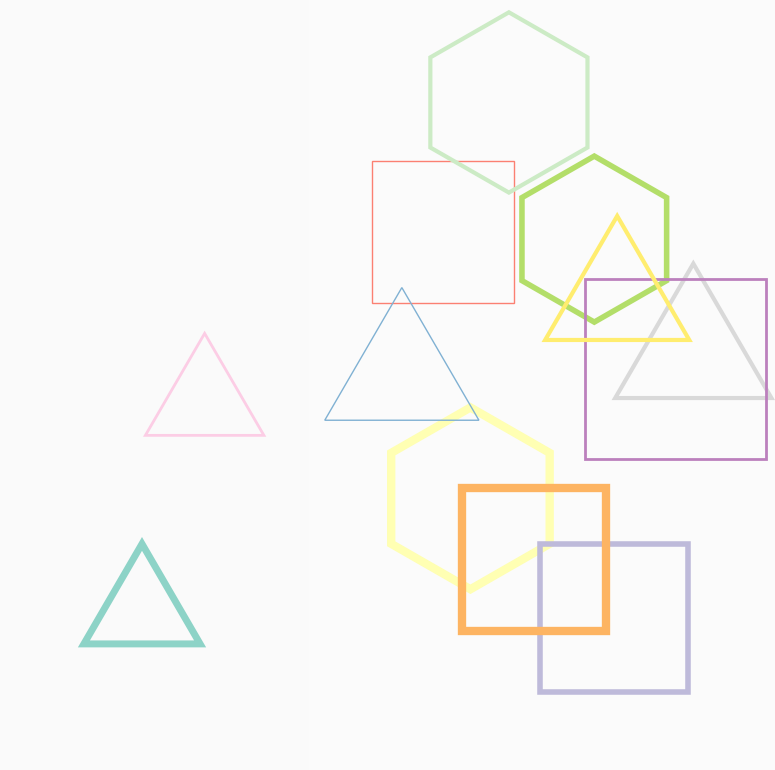[{"shape": "triangle", "thickness": 2.5, "radius": 0.43, "center": [0.183, 0.207]}, {"shape": "hexagon", "thickness": 3, "radius": 0.59, "center": [0.607, 0.353]}, {"shape": "square", "thickness": 2, "radius": 0.48, "center": [0.792, 0.197]}, {"shape": "square", "thickness": 0.5, "radius": 0.46, "center": [0.571, 0.699]}, {"shape": "triangle", "thickness": 0.5, "radius": 0.57, "center": [0.519, 0.512]}, {"shape": "square", "thickness": 3, "radius": 0.47, "center": [0.689, 0.274]}, {"shape": "hexagon", "thickness": 2, "radius": 0.54, "center": [0.767, 0.689]}, {"shape": "triangle", "thickness": 1, "radius": 0.44, "center": [0.264, 0.479]}, {"shape": "triangle", "thickness": 1.5, "radius": 0.58, "center": [0.895, 0.541]}, {"shape": "square", "thickness": 1, "radius": 0.58, "center": [0.872, 0.521]}, {"shape": "hexagon", "thickness": 1.5, "radius": 0.59, "center": [0.657, 0.867]}, {"shape": "triangle", "thickness": 1.5, "radius": 0.54, "center": [0.796, 0.612]}]